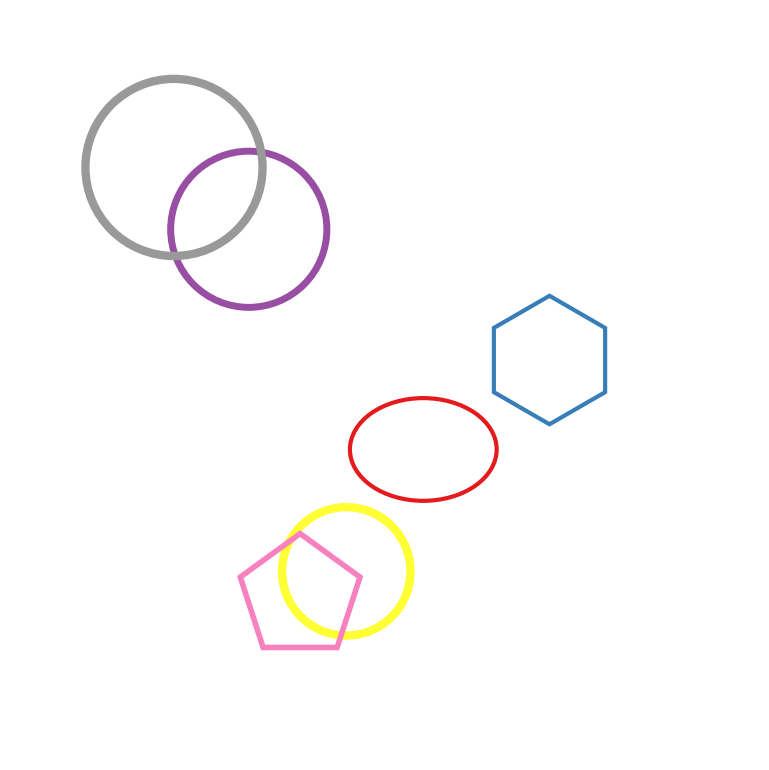[{"shape": "oval", "thickness": 1.5, "radius": 0.48, "center": [0.55, 0.416]}, {"shape": "hexagon", "thickness": 1.5, "radius": 0.42, "center": [0.714, 0.532]}, {"shape": "circle", "thickness": 2.5, "radius": 0.51, "center": [0.323, 0.702]}, {"shape": "circle", "thickness": 3, "radius": 0.42, "center": [0.45, 0.258]}, {"shape": "pentagon", "thickness": 2, "radius": 0.41, "center": [0.39, 0.225]}, {"shape": "circle", "thickness": 3, "radius": 0.58, "center": [0.226, 0.783]}]